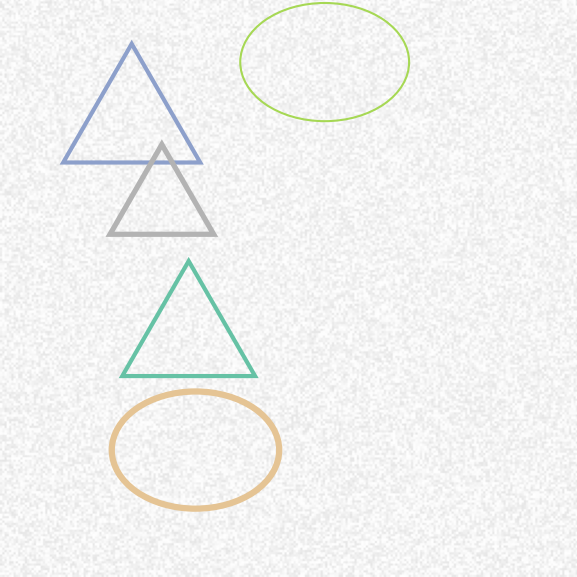[{"shape": "triangle", "thickness": 2, "radius": 0.66, "center": [0.327, 0.414]}, {"shape": "triangle", "thickness": 2, "radius": 0.68, "center": [0.228, 0.786]}, {"shape": "oval", "thickness": 1, "radius": 0.73, "center": [0.562, 0.892]}, {"shape": "oval", "thickness": 3, "radius": 0.72, "center": [0.338, 0.22]}, {"shape": "triangle", "thickness": 2.5, "radius": 0.52, "center": [0.28, 0.645]}]